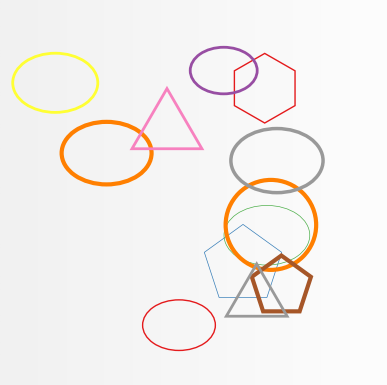[{"shape": "hexagon", "thickness": 1, "radius": 0.45, "center": [0.683, 0.771]}, {"shape": "oval", "thickness": 1, "radius": 0.47, "center": [0.462, 0.155]}, {"shape": "pentagon", "thickness": 0.5, "radius": 0.52, "center": [0.627, 0.312]}, {"shape": "oval", "thickness": 0.5, "radius": 0.55, "center": [0.689, 0.389]}, {"shape": "oval", "thickness": 2, "radius": 0.43, "center": [0.577, 0.817]}, {"shape": "oval", "thickness": 3, "radius": 0.58, "center": [0.275, 0.602]}, {"shape": "circle", "thickness": 3, "radius": 0.58, "center": [0.699, 0.416]}, {"shape": "oval", "thickness": 2, "radius": 0.55, "center": [0.143, 0.785]}, {"shape": "pentagon", "thickness": 3, "radius": 0.4, "center": [0.726, 0.256]}, {"shape": "triangle", "thickness": 2, "radius": 0.52, "center": [0.431, 0.666]}, {"shape": "triangle", "thickness": 2, "radius": 0.45, "center": [0.662, 0.224]}, {"shape": "oval", "thickness": 2.5, "radius": 0.59, "center": [0.715, 0.583]}]